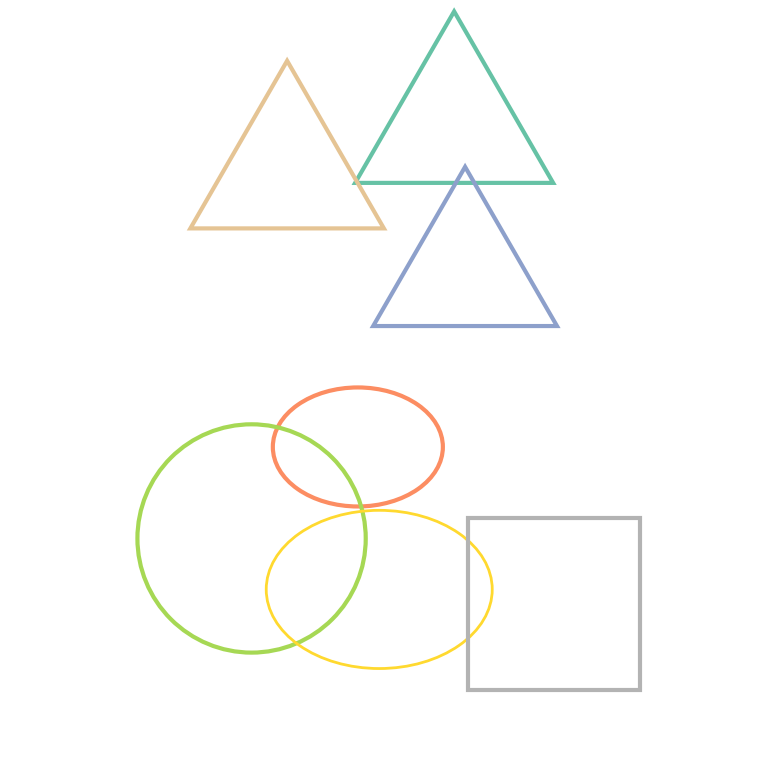[{"shape": "triangle", "thickness": 1.5, "radius": 0.74, "center": [0.59, 0.837]}, {"shape": "oval", "thickness": 1.5, "radius": 0.55, "center": [0.465, 0.42]}, {"shape": "triangle", "thickness": 1.5, "radius": 0.69, "center": [0.604, 0.645]}, {"shape": "circle", "thickness": 1.5, "radius": 0.74, "center": [0.327, 0.301]}, {"shape": "oval", "thickness": 1, "radius": 0.73, "center": [0.493, 0.235]}, {"shape": "triangle", "thickness": 1.5, "radius": 0.73, "center": [0.373, 0.776]}, {"shape": "square", "thickness": 1.5, "radius": 0.56, "center": [0.719, 0.215]}]